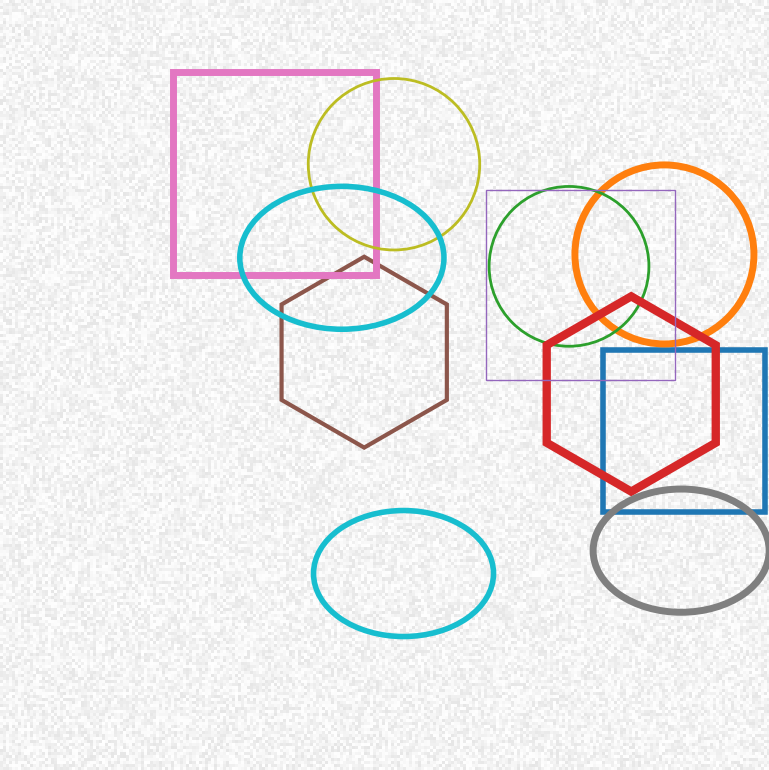[{"shape": "square", "thickness": 2, "radius": 0.52, "center": [0.888, 0.44]}, {"shape": "circle", "thickness": 2.5, "radius": 0.58, "center": [0.863, 0.67]}, {"shape": "circle", "thickness": 1, "radius": 0.52, "center": [0.739, 0.654]}, {"shape": "hexagon", "thickness": 3, "radius": 0.63, "center": [0.82, 0.488]}, {"shape": "square", "thickness": 0.5, "radius": 0.62, "center": [0.754, 0.63]}, {"shape": "hexagon", "thickness": 1.5, "radius": 0.62, "center": [0.473, 0.543]}, {"shape": "square", "thickness": 2.5, "radius": 0.66, "center": [0.356, 0.775]}, {"shape": "oval", "thickness": 2.5, "radius": 0.57, "center": [0.885, 0.285]}, {"shape": "circle", "thickness": 1, "radius": 0.56, "center": [0.512, 0.787]}, {"shape": "oval", "thickness": 2, "radius": 0.58, "center": [0.524, 0.255]}, {"shape": "oval", "thickness": 2, "radius": 0.66, "center": [0.444, 0.665]}]